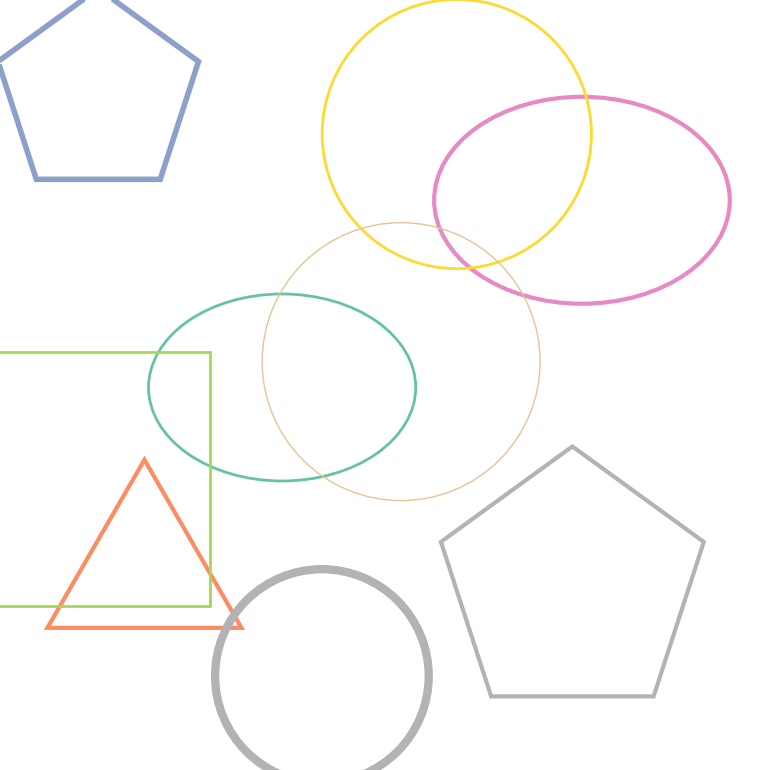[{"shape": "oval", "thickness": 1, "radius": 0.87, "center": [0.366, 0.497]}, {"shape": "triangle", "thickness": 1.5, "radius": 0.73, "center": [0.188, 0.257]}, {"shape": "pentagon", "thickness": 2, "radius": 0.68, "center": [0.128, 0.878]}, {"shape": "oval", "thickness": 1.5, "radius": 0.96, "center": [0.756, 0.74]}, {"shape": "square", "thickness": 1, "radius": 0.82, "center": [0.108, 0.378]}, {"shape": "circle", "thickness": 1, "radius": 0.87, "center": [0.593, 0.826]}, {"shape": "circle", "thickness": 0.5, "radius": 0.9, "center": [0.521, 0.53]}, {"shape": "circle", "thickness": 3, "radius": 0.69, "center": [0.418, 0.122]}, {"shape": "pentagon", "thickness": 1.5, "radius": 0.9, "center": [0.743, 0.241]}]